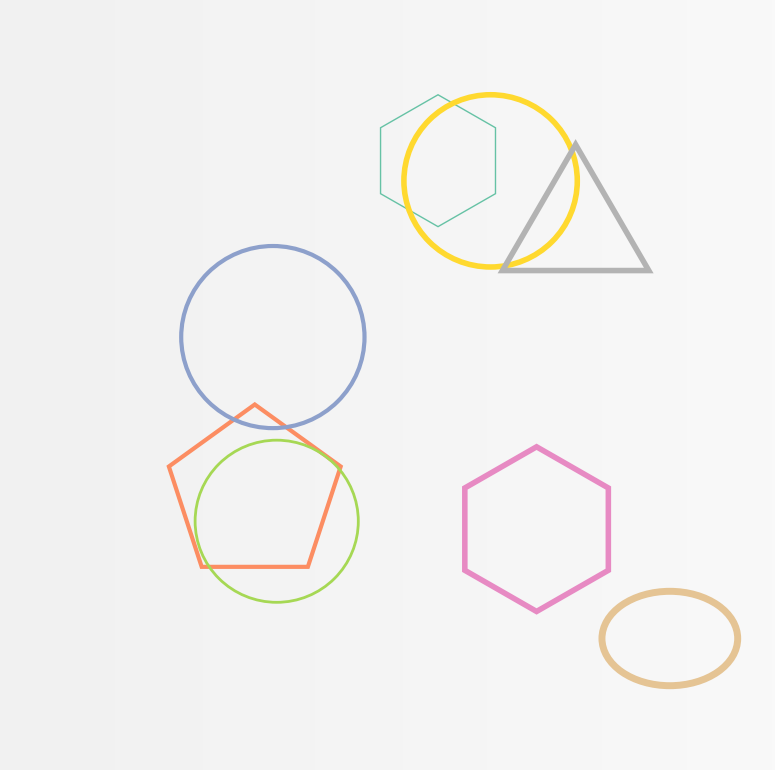[{"shape": "hexagon", "thickness": 0.5, "radius": 0.43, "center": [0.565, 0.791]}, {"shape": "pentagon", "thickness": 1.5, "radius": 0.58, "center": [0.329, 0.358]}, {"shape": "circle", "thickness": 1.5, "radius": 0.59, "center": [0.352, 0.562]}, {"shape": "hexagon", "thickness": 2, "radius": 0.53, "center": [0.692, 0.313]}, {"shape": "circle", "thickness": 1, "radius": 0.53, "center": [0.357, 0.323]}, {"shape": "circle", "thickness": 2, "radius": 0.56, "center": [0.633, 0.765]}, {"shape": "oval", "thickness": 2.5, "radius": 0.44, "center": [0.864, 0.171]}, {"shape": "triangle", "thickness": 2, "radius": 0.55, "center": [0.743, 0.703]}]